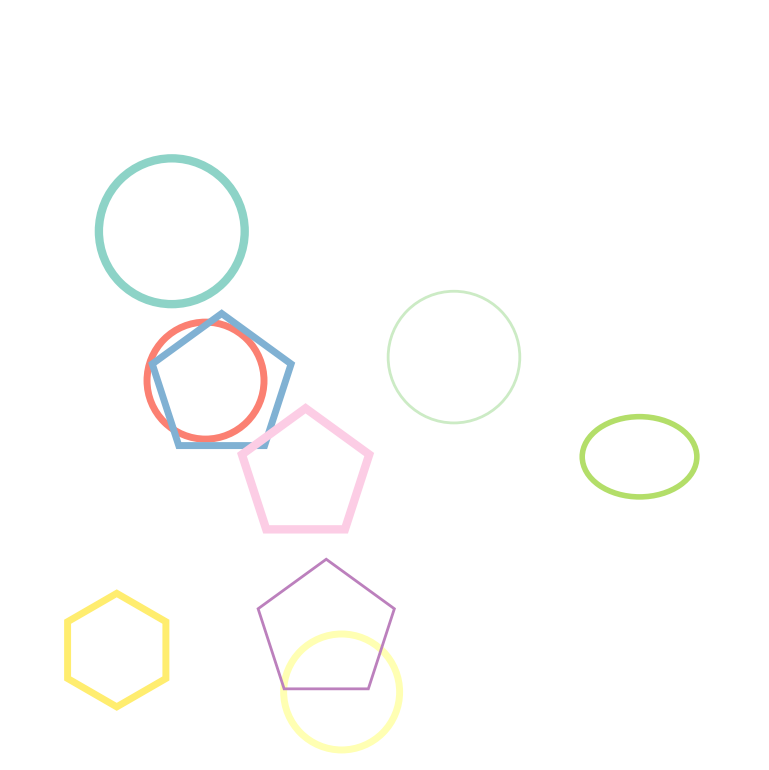[{"shape": "circle", "thickness": 3, "radius": 0.47, "center": [0.223, 0.7]}, {"shape": "circle", "thickness": 2.5, "radius": 0.38, "center": [0.444, 0.101]}, {"shape": "circle", "thickness": 2.5, "radius": 0.38, "center": [0.267, 0.506]}, {"shape": "pentagon", "thickness": 2.5, "radius": 0.47, "center": [0.288, 0.498]}, {"shape": "oval", "thickness": 2, "radius": 0.37, "center": [0.831, 0.407]}, {"shape": "pentagon", "thickness": 3, "radius": 0.43, "center": [0.397, 0.383]}, {"shape": "pentagon", "thickness": 1, "radius": 0.47, "center": [0.424, 0.181]}, {"shape": "circle", "thickness": 1, "radius": 0.43, "center": [0.59, 0.536]}, {"shape": "hexagon", "thickness": 2.5, "radius": 0.37, "center": [0.152, 0.156]}]